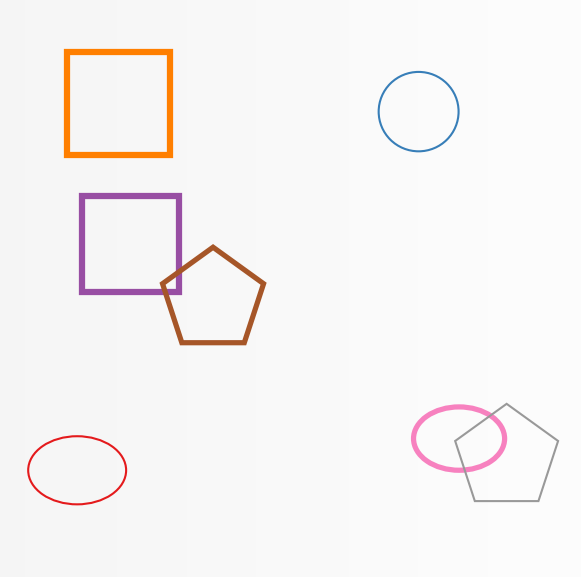[{"shape": "oval", "thickness": 1, "radius": 0.42, "center": [0.133, 0.185]}, {"shape": "circle", "thickness": 1, "radius": 0.34, "center": [0.72, 0.806]}, {"shape": "square", "thickness": 3, "radius": 0.42, "center": [0.224, 0.576]}, {"shape": "square", "thickness": 3, "radius": 0.44, "center": [0.205, 0.82]}, {"shape": "pentagon", "thickness": 2.5, "radius": 0.46, "center": [0.367, 0.48]}, {"shape": "oval", "thickness": 2.5, "radius": 0.39, "center": [0.79, 0.24]}, {"shape": "pentagon", "thickness": 1, "radius": 0.47, "center": [0.872, 0.207]}]